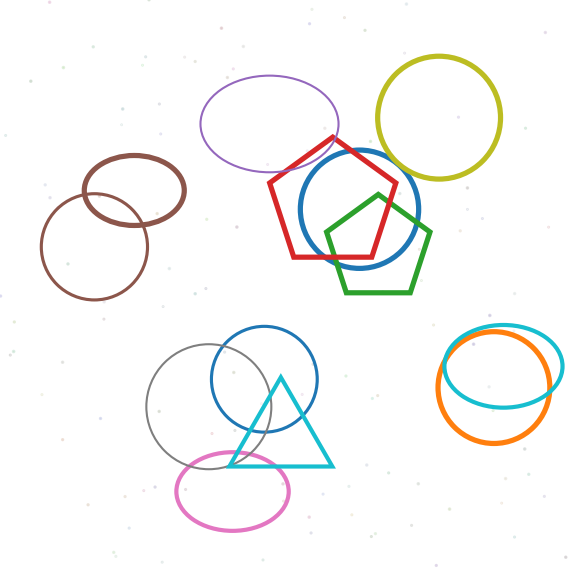[{"shape": "circle", "thickness": 1.5, "radius": 0.46, "center": [0.458, 0.342]}, {"shape": "circle", "thickness": 2.5, "radius": 0.51, "center": [0.623, 0.637]}, {"shape": "circle", "thickness": 2.5, "radius": 0.48, "center": [0.855, 0.328]}, {"shape": "pentagon", "thickness": 2.5, "radius": 0.47, "center": [0.655, 0.568]}, {"shape": "pentagon", "thickness": 2.5, "radius": 0.57, "center": [0.576, 0.647]}, {"shape": "oval", "thickness": 1, "radius": 0.6, "center": [0.467, 0.784]}, {"shape": "circle", "thickness": 1.5, "radius": 0.46, "center": [0.163, 0.572]}, {"shape": "oval", "thickness": 2.5, "radius": 0.43, "center": [0.233, 0.669]}, {"shape": "oval", "thickness": 2, "radius": 0.49, "center": [0.403, 0.148]}, {"shape": "circle", "thickness": 1, "radius": 0.54, "center": [0.362, 0.295]}, {"shape": "circle", "thickness": 2.5, "radius": 0.53, "center": [0.76, 0.795]}, {"shape": "triangle", "thickness": 2, "radius": 0.51, "center": [0.486, 0.243]}, {"shape": "oval", "thickness": 2, "radius": 0.51, "center": [0.872, 0.365]}]